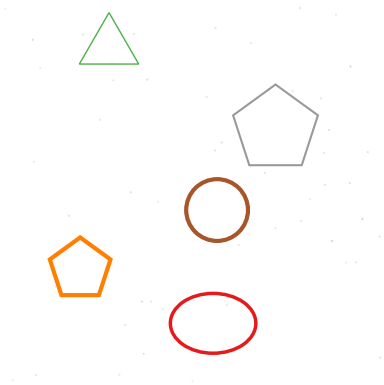[{"shape": "oval", "thickness": 2.5, "radius": 0.56, "center": [0.554, 0.16]}, {"shape": "triangle", "thickness": 1, "radius": 0.45, "center": [0.283, 0.878]}, {"shape": "pentagon", "thickness": 3, "radius": 0.41, "center": [0.208, 0.3]}, {"shape": "circle", "thickness": 3, "radius": 0.4, "center": [0.564, 0.454]}, {"shape": "pentagon", "thickness": 1.5, "radius": 0.58, "center": [0.716, 0.665]}]